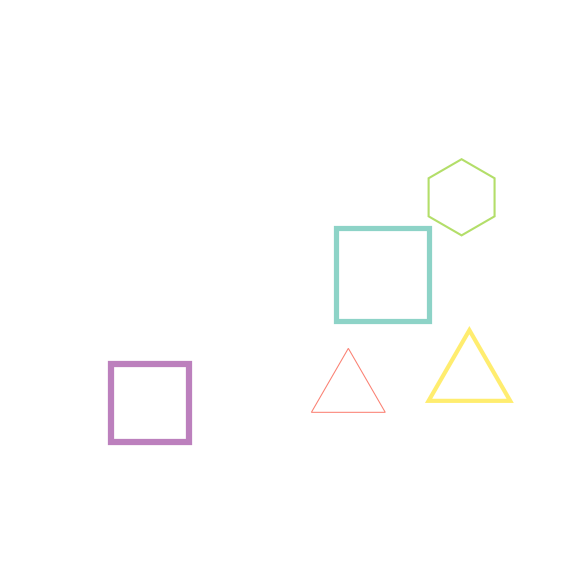[{"shape": "square", "thickness": 2.5, "radius": 0.4, "center": [0.663, 0.524]}, {"shape": "triangle", "thickness": 0.5, "radius": 0.37, "center": [0.603, 0.322]}, {"shape": "hexagon", "thickness": 1, "radius": 0.33, "center": [0.799, 0.658]}, {"shape": "square", "thickness": 3, "radius": 0.34, "center": [0.259, 0.301]}, {"shape": "triangle", "thickness": 2, "radius": 0.41, "center": [0.813, 0.346]}]